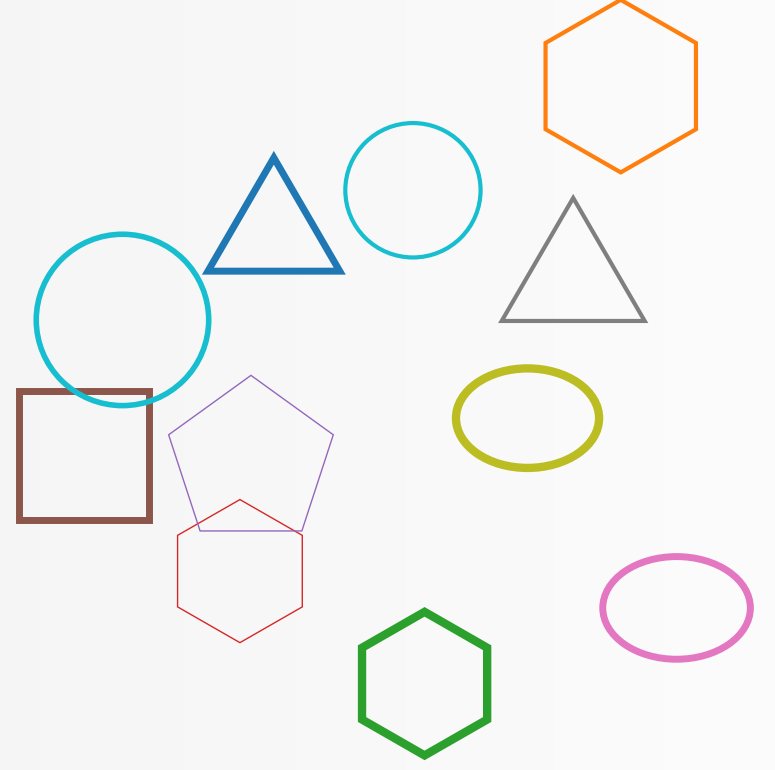[{"shape": "triangle", "thickness": 2.5, "radius": 0.49, "center": [0.353, 0.697]}, {"shape": "hexagon", "thickness": 1.5, "radius": 0.56, "center": [0.801, 0.888]}, {"shape": "hexagon", "thickness": 3, "radius": 0.47, "center": [0.548, 0.112]}, {"shape": "hexagon", "thickness": 0.5, "radius": 0.46, "center": [0.31, 0.258]}, {"shape": "pentagon", "thickness": 0.5, "radius": 0.56, "center": [0.324, 0.401]}, {"shape": "square", "thickness": 2.5, "radius": 0.42, "center": [0.108, 0.408]}, {"shape": "oval", "thickness": 2.5, "radius": 0.48, "center": [0.873, 0.211]}, {"shape": "triangle", "thickness": 1.5, "radius": 0.53, "center": [0.74, 0.636]}, {"shape": "oval", "thickness": 3, "radius": 0.46, "center": [0.681, 0.457]}, {"shape": "circle", "thickness": 1.5, "radius": 0.44, "center": [0.533, 0.753]}, {"shape": "circle", "thickness": 2, "radius": 0.56, "center": [0.158, 0.585]}]